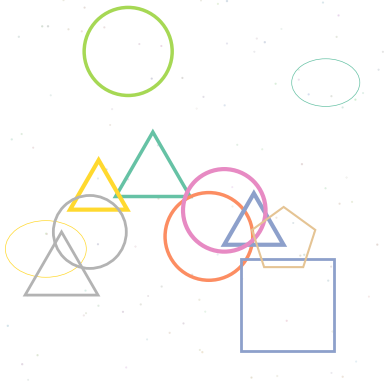[{"shape": "triangle", "thickness": 2.5, "radius": 0.56, "center": [0.397, 0.545]}, {"shape": "oval", "thickness": 0.5, "radius": 0.44, "center": [0.846, 0.785]}, {"shape": "circle", "thickness": 2.5, "radius": 0.57, "center": [0.543, 0.386]}, {"shape": "triangle", "thickness": 3, "radius": 0.44, "center": [0.659, 0.409]}, {"shape": "square", "thickness": 2, "radius": 0.6, "center": [0.746, 0.208]}, {"shape": "circle", "thickness": 3, "radius": 0.54, "center": [0.583, 0.454]}, {"shape": "circle", "thickness": 2.5, "radius": 0.57, "center": [0.333, 0.866]}, {"shape": "triangle", "thickness": 3, "radius": 0.43, "center": [0.256, 0.498]}, {"shape": "oval", "thickness": 0.5, "radius": 0.53, "center": [0.119, 0.353]}, {"shape": "pentagon", "thickness": 1.5, "radius": 0.43, "center": [0.737, 0.376]}, {"shape": "triangle", "thickness": 2, "radius": 0.55, "center": [0.16, 0.288]}, {"shape": "circle", "thickness": 2, "radius": 0.47, "center": [0.233, 0.398]}]